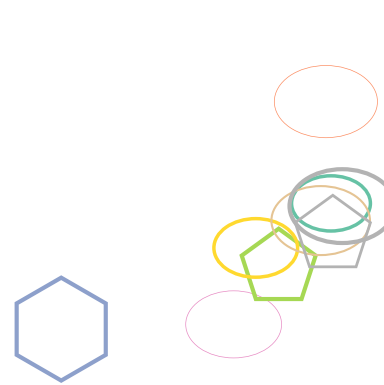[{"shape": "oval", "thickness": 2.5, "radius": 0.51, "center": [0.86, 0.472]}, {"shape": "oval", "thickness": 0.5, "radius": 0.67, "center": [0.846, 0.736]}, {"shape": "hexagon", "thickness": 3, "radius": 0.67, "center": [0.159, 0.145]}, {"shape": "oval", "thickness": 0.5, "radius": 0.62, "center": [0.607, 0.157]}, {"shape": "pentagon", "thickness": 3, "radius": 0.5, "center": [0.724, 0.305]}, {"shape": "oval", "thickness": 2.5, "radius": 0.54, "center": [0.664, 0.356]}, {"shape": "oval", "thickness": 1.5, "radius": 0.64, "center": [0.833, 0.427]}, {"shape": "oval", "thickness": 3, "radius": 0.68, "center": [0.889, 0.465]}, {"shape": "pentagon", "thickness": 2, "radius": 0.51, "center": [0.864, 0.39]}]